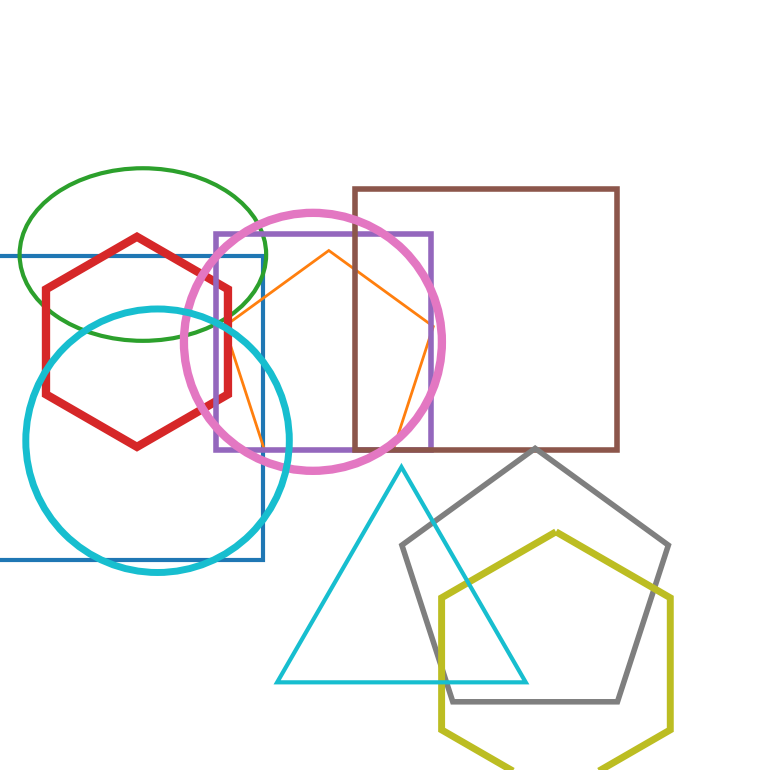[{"shape": "square", "thickness": 1.5, "radius": 0.99, "center": [0.144, 0.47]}, {"shape": "pentagon", "thickness": 1, "radius": 0.71, "center": [0.427, 0.532]}, {"shape": "oval", "thickness": 1.5, "radius": 0.8, "center": [0.186, 0.669]}, {"shape": "hexagon", "thickness": 3, "radius": 0.68, "center": [0.178, 0.556]}, {"shape": "square", "thickness": 2, "radius": 0.7, "center": [0.42, 0.555]}, {"shape": "square", "thickness": 2, "radius": 0.85, "center": [0.631, 0.585]}, {"shape": "circle", "thickness": 3, "radius": 0.84, "center": [0.406, 0.556]}, {"shape": "pentagon", "thickness": 2, "radius": 0.91, "center": [0.695, 0.236]}, {"shape": "hexagon", "thickness": 2.5, "radius": 0.86, "center": [0.722, 0.138]}, {"shape": "triangle", "thickness": 1.5, "radius": 0.93, "center": [0.521, 0.207]}, {"shape": "circle", "thickness": 2.5, "radius": 0.86, "center": [0.205, 0.428]}]